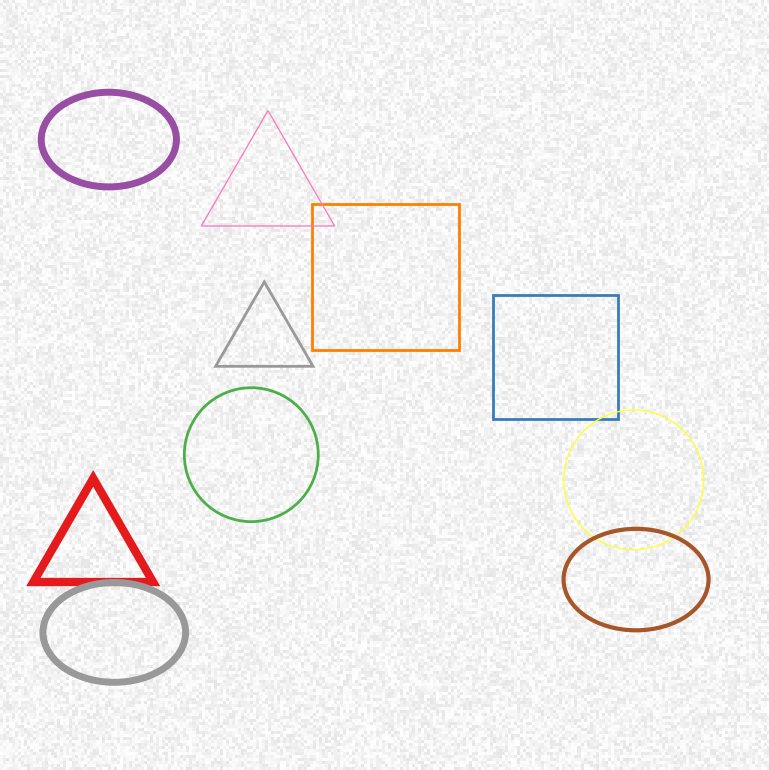[{"shape": "triangle", "thickness": 3, "radius": 0.45, "center": [0.121, 0.289]}, {"shape": "square", "thickness": 1, "radius": 0.41, "center": [0.721, 0.536]}, {"shape": "circle", "thickness": 1, "radius": 0.43, "center": [0.326, 0.41]}, {"shape": "oval", "thickness": 2.5, "radius": 0.44, "center": [0.141, 0.819]}, {"shape": "square", "thickness": 1, "radius": 0.48, "center": [0.501, 0.64]}, {"shape": "circle", "thickness": 0.5, "radius": 0.45, "center": [0.823, 0.377]}, {"shape": "oval", "thickness": 1.5, "radius": 0.47, "center": [0.826, 0.247]}, {"shape": "triangle", "thickness": 0.5, "radius": 0.5, "center": [0.348, 0.756]}, {"shape": "oval", "thickness": 2.5, "radius": 0.46, "center": [0.148, 0.179]}, {"shape": "triangle", "thickness": 1, "radius": 0.37, "center": [0.343, 0.561]}]